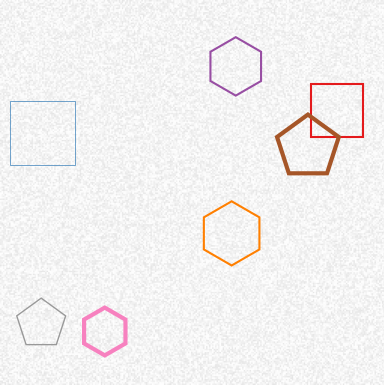[{"shape": "square", "thickness": 1.5, "radius": 0.34, "center": [0.875, 0.713]}, {"shape": "square", "thickness": 0.5, "radius": 0.42, "center": [0.11, 0.655]}, {"shape": "hexagon", "thickness": 1.5, "radius": 0.38, "center": [0.612, 0.828]}, {"shape": "hexagon", "thickness": 1.5, "radius": 0.42, "center": [0.602, 0.394]}, {"shape": "pentagon", "thickness": 3, "radius": 0.42, "center": [0.8, 0.618]}, {"shape": "hexagon", "thickness": 3, "radius": 0.31, "center": [0.272, 0.139]}, {"shape": "pentagon", "thickness": 1, "radius": 0.33, "center": [0.107, 0.159]}]